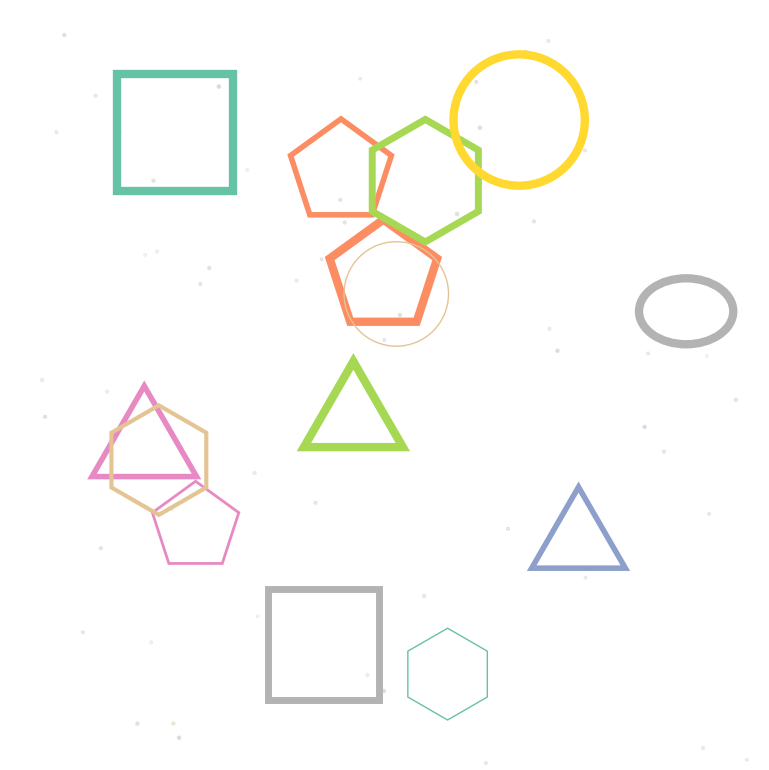[{"shape": "square", "thickness": 3, "radius": 0.38, "center": [0.227, 0.828]}, {"shape": "hexagon", "thickness": 0.5, "radius": 0.3, "center": [0.581, 0.125]}, {"shape": "pentagon", "thickness": 2, "radius": 0.34, "center": [0.443, 0.777]}, {"shape": "pentagon", "thickness": 3, "radius": 0.37, "center": [0.498, 0.642]}, {"shape": "triangle", "thickness": 2, "radius": 0.35, "center": [0.751, 0.297]}, {"shape": "pentagon", "thickness": 1, "radius": 0.3, "center": [0.254, 0.316]}, {"shape": "triangle", "thickness": 2, "radius": 0.39, "center": [0.187, 0.42]}, {"shape": "triangle", "thickness": 3, "radius": 0.37, "center": [0.459, 0.456]}, {"shape": "hexagon", "thickness": 2.5, "radius": 0.4, "center": [0.552, 0.765]}, {"shape": "circle", "thickness": 3, "radius": 0.43, "center": [0.674, 0.844]}, {"shape": "hexagon", "thickness": 1.5, "radius": 0.36, "center": [0.206, 0.402]}, {"shape": "circle", "thickness": 0.5, "radius": 0.34, "center": [0.515, 0.618]}, {"shape": "oval", "thickness": 3, "radius": 0.31, "center": [0.891, 0.596]}, {"shape": "square", "thickness": 2.5, "radius": 0.36, "center": [0.42, 0.163]}]